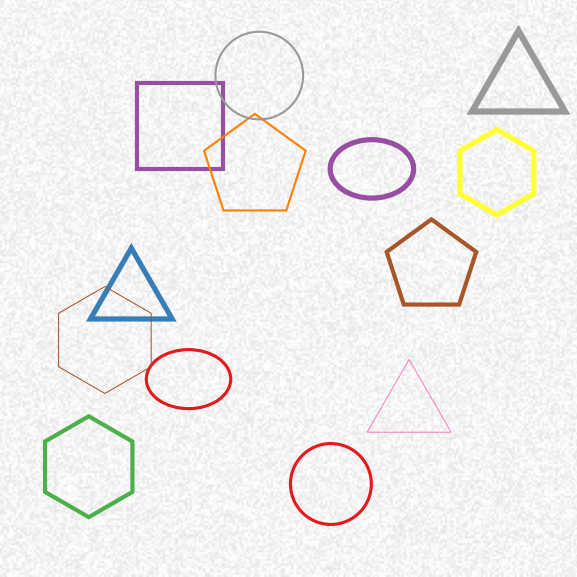[{"shape": "circle", "thickness": 1.5, "radius": 0.35, "center": [0.573, 0.161]}, {"shape": "oval", "thickness": 1.5, "radius": 0.37, "center": [0.326, 0.343]}, {"shape": "triangle", "thickness": 2.5, "radius": 0.41, "center": [0.227, 0.488]}, {"shape": "hexagon", "thickness": 2, "radius": 0.44, "center": [0.154, 0.191]}, {"shape": "square", "thickness": 2, "radius": 0.37, "center": [0.311, 0.781]}, {"shape": "oval", "thickness": 2.5, "radius": 0.36, "center": [0.644, 0.707]}, {"shape": "pentagon", "thickness": 1, "radius": 0.46, "center": [0.441, 0.709]}, {"shape": "hexagon", "thickness": 2.5, "radius": 0.37, "center": [0.861, 0.701]}, {"shape": "hexagon", "thickness": 0.5, "radius": 0.46, "center": [0.182, 0.41]}, {"shape": "pentagon", "thickness": 2, "radius": 0.41, "center": [0.747, 0.538]}, {"shape": "triangle", "thickness": 0.5, "radius": 0.42, "center": [0.708, 0.293]}, {"shape": "triangle", "thickness": 3, "radius": 0.47, "center": [0.898, 0.853]}, {"shape": "circle", "thickness": 1, "radius": 0.38, "center": [0.449, 0.868]}]